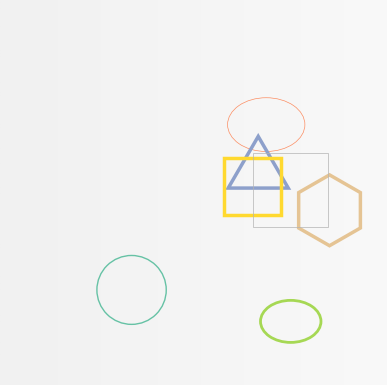[{"shape": "circle", "thickness": 1, "radius": 0.45, "center": [0.34, 0.247]}, {"shape": "oval", "thickness": 0.5, "radius": 0.5, "center": [0.687, 0.676]}, {"shape": "triangle", "thickness": 2.5, "radius": 0.45, "center": [0.666, 0.556]}, {"shape": "oval", "thickness": 2, "radius": 0.39, "center": [0.75, 0.165]}, {"shape": "square", "thickness": 2.5, "radius": 0.37, "center": [0.652, 0.515]}, {"shape": "hexagon", "thickness": 2.5, "radius": 0.46, "center": [0.85, 0.454]}, {"shape": "square", "thickness": 0.5, "radius": 0.48, "center": [0.75, 0.507]}]